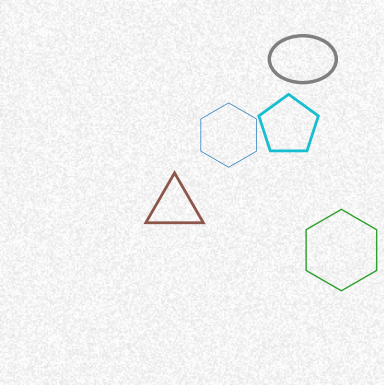[{"shape": "hexagon", "thickness": 0.5, "radius": 0.42, "center": [0.594, 0.649]}, {"shape": "hexagon", "thickness": 1, "radius": 0.53, "center": [0.887, 0.35]}, {"shape": "triangle", "thickness": 2, "radius": 0.43, "center": [0.453, 0.465]}, {"shape": "oval", "thickness": 2.5, "radius": 0.44, "center": [0.787, 0.846]}, {"shape": "pentagon", "thickness": 2, "radius": 0.41, "center": [0.75, 0.674]}]